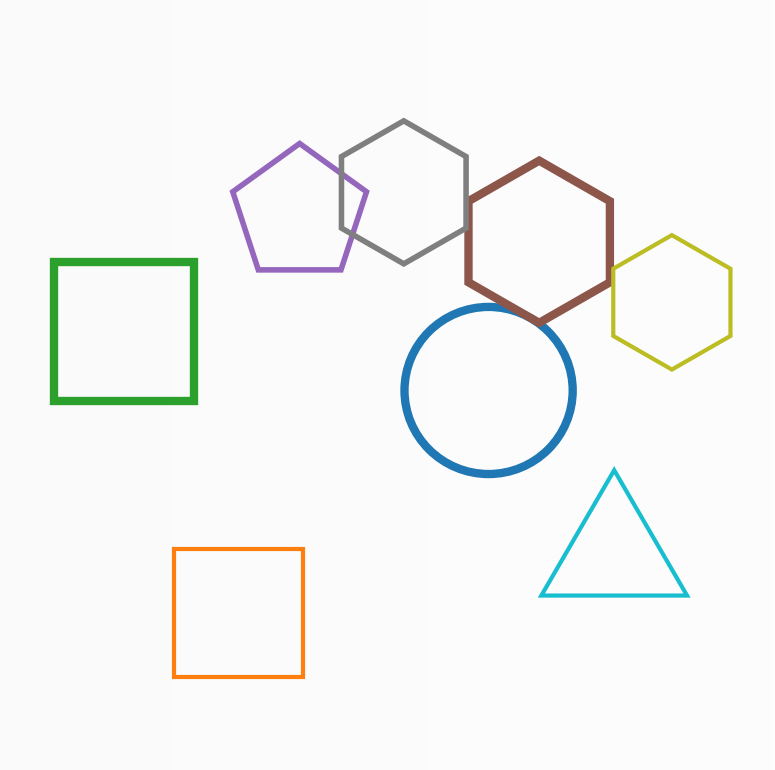[{"shape": "circle", "thickness": 3, "radius": 0.54, "center": [0.63, 0.493]}, {"shape": "square", "thickness": 1.5, "radius": 0.42, "center": [0.308, 0.203]}, {"shape": "square", "thickness": 3, "radius": 0.45, "center": [0.16, 0.569]}, {"shape": "pentagon", "thickness": 2, "radius": 0.45, "center": [0.387, 0.723]}, {"shape": "hexagon", "thickness": 3, "radius": 0.53, "center": [0.696, 0.686]}, {"shape": "hexagon", "thickness": 2, "radius": 0.46, "center": [0.521, 0.75]}, {"shape": "hexagon", "thickness": 1.5, "radius": 0.44, "center": [0.867, 0.607]}, {"shape": "triangle", "thickness": 1.5, "radius": 0.54, "center": [0.793, 0.281]}]